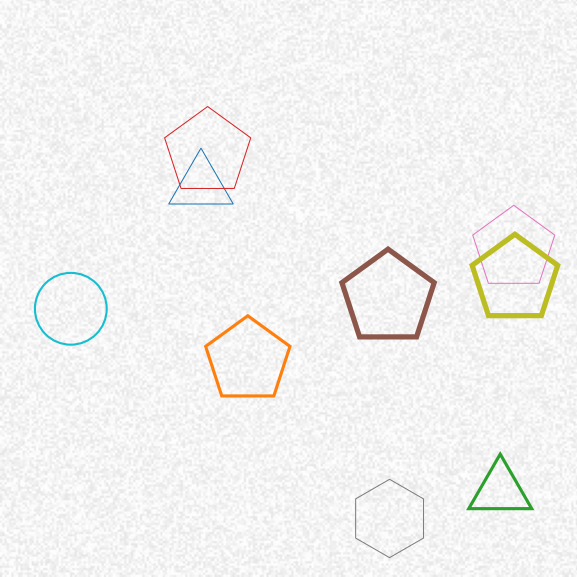[{"shape": "triangle", "thickness": 0.5, "radius": 0.32, "center": [0.348, 0.678]}, {"shape": "pentagon", "thickness": 1.5, "radius": 0.38, "center": [0.429, 0.376]}, {"shape": "triangle", "thickness": 1.5, "radius": 0.31, "center": [0.866, 0.15]}, {"shape": "pentagon", "thickness": 0.5, "radius": 0.39, "center": [0.36, 0.736]}, {"shape": "pentagon", "thickness": 2.5, "radius": 0.42, "center": [0.672, 0.484]}, {"shape": "pentagon", "thickness": 0.5, "radius": 0.37, "center": [0.89, 0.569]}, {"shape": "hexagon", "thickness": 0.5, "radius": 0.34, "center": [0.675, 0.101]}, {"shape": "pentagon", "thickness": 2.5, "radius": 0.39, "center": [0.892, 0.516]}, {"shape": "circle", "thickness": 1, "radius": 0.31, "center": [0.123, 0.464]}]